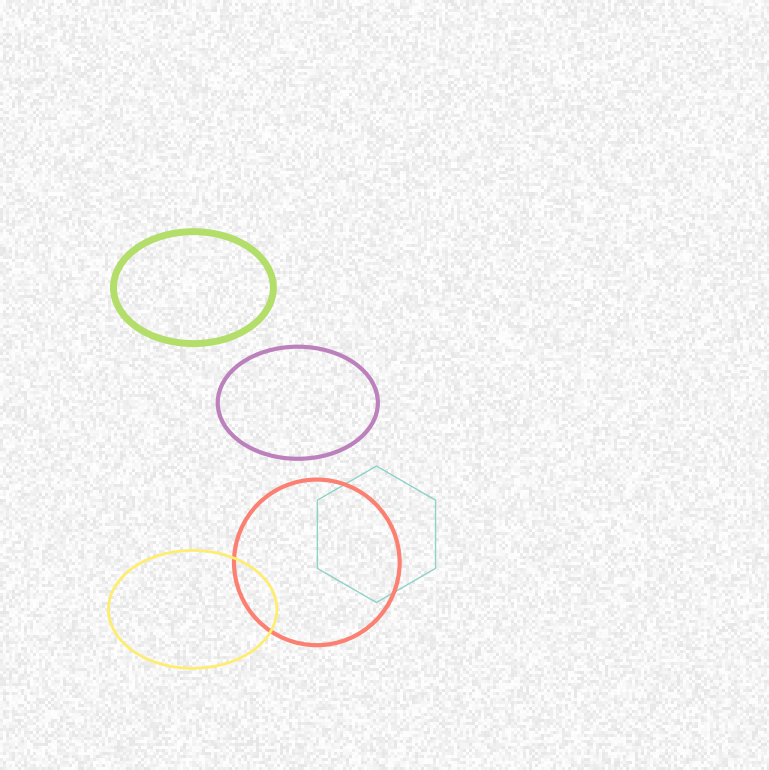[{"shape": "hexagon", "thickness": 0.5, "radius": 0.44, "center": [0.489, 0.306]}, {"shape": "circle", "thickness": 1.5, "radius": 0.54, "center": [0.411, 0.27]}, {"shape": "oval", "thickness": 2.5, "radius": 0.52, "center": [0.251, 0.626]}, {"shape": "oval", "thickness": 1.5, "radius": 0.52, "center": [0.387, 0.477]}, {"shape": "oval", "thickness": 1, "radius": 0.55, "center": [0.25, 0.209]}]